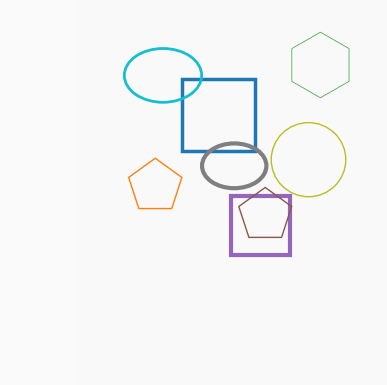[{"shape": "square", "thickness": 2.5, "radius": 0.47, "center": [0.564, 0.702]}, {"shape": "pentagon", "thickness": 1, "radius": 0.36, "center": [0.401, 0.517]}, {"shape": "hexagon", "thickness": 0.5, "radius": 0.43, "center": [0.827, 0.831]}, {"shape": "square", "thickness": 3, "radius": 0.38, "center": [0.672, 0.415]}, {"shape": "pentagon", "thickness": 1, "radius": 0.36, "center": [0.684, 0.441]}, {"shape": "oval", "thickness": 3, "radius": 0.42, "center": [0.604, 0.569]}, {"shape": "circle", "thickness": 1, "radius": 0.48, "center": [0.796, 0.585]}, {"shape": "oval", "thickness": 2, "radius": 0.5, "center": [0.421, 0.804]}]